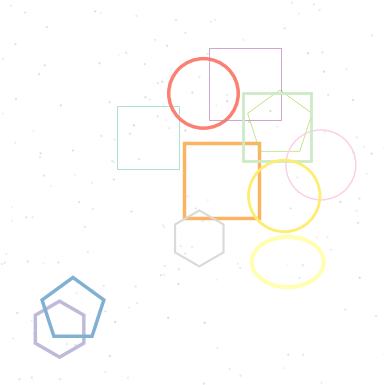[{"shape": "square", "thickness": 0.5, "radius": 0.41, "center": [0.384, 0.643]}, {"shape": "oval", "thickness": 3, "radius": 0.47, "center": [0.747, 0.319]}, {"shape": "hexagon", "thickness": 2.5, "radius": 0.36, "center": [0.155, 0.145]}, {"shape": "circle", "thickness": 2.5, "radius": 0.45, "center": [0.529, 0.757]}, {"shape": "pentagon", "thickness": 2.5, "radius": 0.42, "center": [0.19, 0.195]}, {"shape": "square", "thickness": 2.5, "radius": 0.49, "center": [0.575, 0.531]}, {"shape": "pentagon", "thickness": 0.5, "radius": 0.44, "center": [0.727, 0.678]}, {"shape": "circle", "thickness": 1, "radius": 0.45, "center": [0.833, 0.572]}, {"shape": "hexagon", "thickness": 1.5, "radius": 0.36, "center": [0.518, 0.381]}, {"shape": "square", "thickness": 0.5, "radius": 0.46, "center": [0.637, 0.781]}, {"shape": "square", "thickness": 2, "radius": 0.44, "center": [0.719, 0.67]}, {"shape": "circle", "thickness": 2, "radius": 0.46, "center": [0.738, 0.491]}]